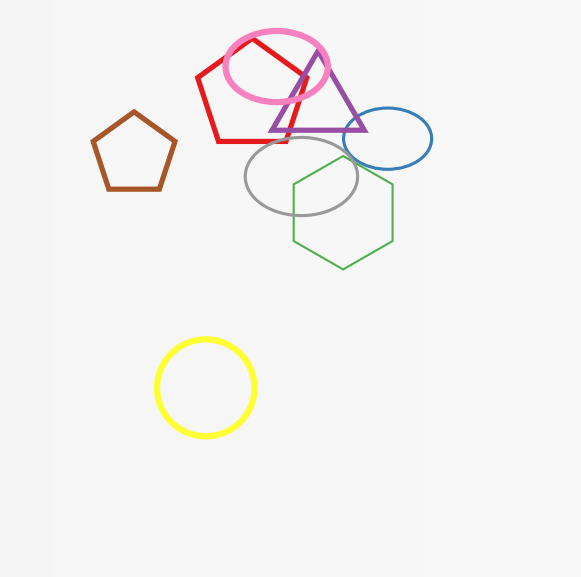[{"shape": "pentagon", "thickness": 2.5, "radius": 0.49, "center": [0.434, 0.834]}, {"shape": "oval", "thickness": 1.5, "radius": 0.38, "center": [0.667, 0.759]}, {"shape": "hexagon", "thickness": 1, "radius": 0.49, "center": [0.59, 0.631]}, {"shape": "triangle", "thickness": 2.5, "radius": 0.46, "center": [0.547, 0.819]}, {"shape": "circle", "thickness": 3, "radius": 0.42, "center": [0.354, 0.328]}, {"shape": "pentagon", "thickness": 2.5, "radius": 0.37, "center": [0.231, 0.731]}, {"shape": "oval", "thickness": 3, "radius": 0.44, "center": [0.476, 0.884]}, {"shape": "oval", "thickness": 1.5, "radius": 0.48, "center": [0.519, 0.693]}]